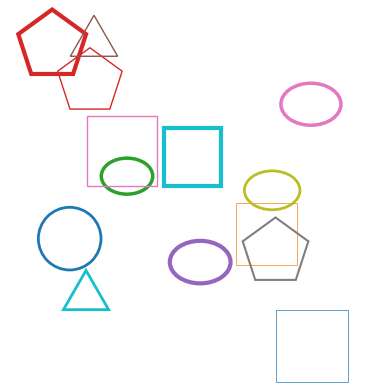[{"shape": "circle", "thickness": 2, "radius": 0.41, "center": [0.181, 0.38]}, {"shape": "square", "thickness": 0.5, "radius": 0.47, "center": [0.81, 0.102]}, {"shape": "square", "thickness": 0.5, "radius": 0.4, "center": [0.692, 0.392]}, {"shape": "oval", "thickness": 2.5, "radius": 0.33, "center": [0.33, 0.542]}, {"shape": "pentagon", "thickness": 1, "radius": 0.44, "center": [0.234, 0.788]}, {"shape": "pentagon", "thickness": 3, "radius": 0.46, "center": [0.135, 0.883]}, {"shape": "oval", "thickness": 3, "radius": 0.39, "center": [0.52, 0.319]}, {"shape": "triangle", "thickness": 1, "radius": 0.35, "center": [0.244, 0.889]}, {"shape": "oval", "thickness": 2.5, "radius": 0.39, "center": [0.808, 0.729]}, {"shape": "square", "thickness": 1, "radius": 0.45, "center": [0.317, 0.608]}, {"shape": "pentagon", "thickness": 1.5, "radius": 0.45, "center": [0.716, 0.346]}, {"shape": "oval", "thickness": 2, "radius": 0.36, "center": [0.707, 0.506]}, {"shape": "square", "thickness": 3, "radius": 0.37, "center": [0.5, 0.592]}, {"shape": "triangle", "thickness": 2, "radius": 0.34, "center": [0.223, 0.23]}]